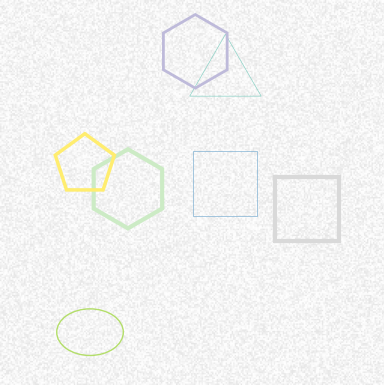[{"shape": "triangle", "thickness": 0.5, "radius": 0.54, "center": [0.586, 0.804]}, {"shape": "hexagon", "thickness": 2, "radius": 0.48, "center": [0.507, 0.867]}, {"shape": "square", "thickness": 0.5, "radius": 0.42, "center": [0.584, 0.524]}, {"shape": "oval", "thickness": 1, "radius": 0.43, "center": [0.234, 0.137]}, {"shape": "square", "thickness": 3, "radius": 0.42, "center": [0.798, 0.456]}, {"shape": "hexagon", "thickness": 3, "radius": 0.51, "center": [0.332, 0.51]}, {"shape": "pentagon", "thickness": 2.5, "radius": 0.4, "center": [0.22, 0.572]}]